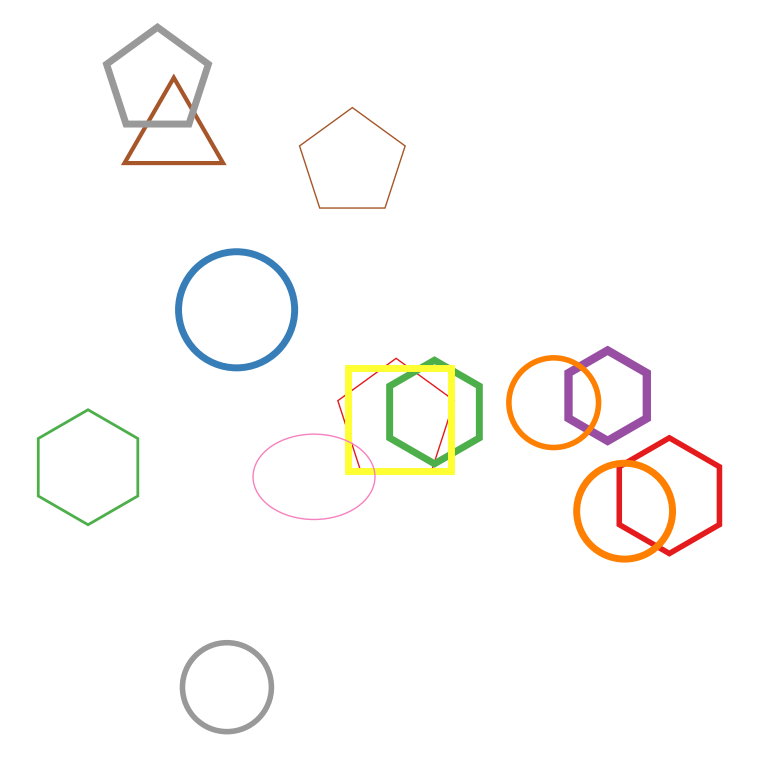[{"shape": "pentagon", "thickness": 0.5, "radius": 0.4, "center": [0.514, 0.455]}, {"shape": "hexagon", "thickness": 2, "radius": 0.38, "center": [0.869, 0.356]}, {"shape": "circle", "thickness": 2.5, "radius": 0.38, "center": [0.307, 0.598]}, {"shape": "hexagon", "thickness": 2.5, "radius": 0.34, "center": [0.564, 0.465]}, {"shape": "hexagon", "thickness": 1, "radius": 0.37, "center": [0.114, 0.393]}, {"shape": "hexagon", "thickness": 3, "radius": 0.29, "center": [0.789, 0.486]}, {"shape": "circle", "thickness": 2, "radius": 0.29, "center": [0.719, 0.477]}, {"shape": "circle", "thickness": 2.5, "radius": 0.31, "center": [0.811, 0.336]}, {"shape": "square", "thickness": 2.5, "radius": 0.33, "center": [0.519, 0.455]}, {"shape": "triangle", "thickness": 1.5, "radius": 0.37, "center": [0.226, 0.825]}, {"shape": "pentagon", "thickness": 0.5, "radius": 0.36, "center": [0.458, 0.788]}, {"shape": "oval", "thickness": 0.5, "radius": 0.4, "center": [0.408, 0.381]}, {"shape": "circle", "thickness": 2, "radius": 0.29, "center": [0.295, 0.108]}, {"shape": "pentagon", "thickness": 2.5, "radius": 0.35, "center": [0.205, 0.895]}]